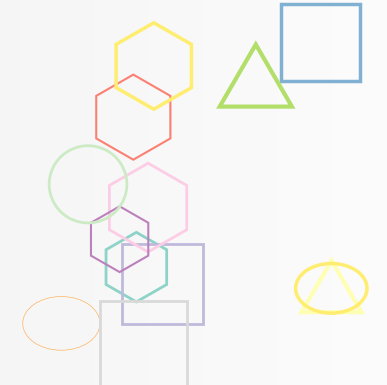[{"shape": "hexagon", "thickness": 2, "radius": 0.45, "center": [0.352, 0.306]}, {"shape": "triangle", "thickness": 3, "radius": 0.45, "center": [0.855, 0.234]}, {"shape": "square", "thickness": 2, "radius": 0.52, "center": [0.419, 0.263]}, {"shape": "hexagon", "thickness": 1.5, "radius": 0.55, "center": [0.344, 0.696]}, {"shape": "square", "thickness": 2.5, "radius": 0.51, "center": [0.827, 0.889]}, {"shape": "oval", "thickness": 0.5, "radius": 0.5, "center": [0.158, 0.16]}, {"shape": "triangle", "thickness": 3, "radius": 0.54, "center": [0.66, 0.777]}, {"shape": "hexagon", "thickness": 2, "radius": 0.58, "center": [0.382, 0.461]}, {"shape": "square", "thickness": 2, "radius": 0.56, "center": [0.37, 0.107]}, {"shape": "hexagon", "thickness": 1.5, "radius": 0.43, "center": [0.309, 0.379]}, {"shape": "circle", "thickness": 2, "radius": 0.5, "center": [0.227, 0.521]}, {"shape": "hexagon", "thickness": 2.5, "radius": 0.56, "center": [0.397, 0.829]}, {"shape": "oval", "thickness": 2.5, "radius": 0.46, "center": [0.855, 0.251]}]